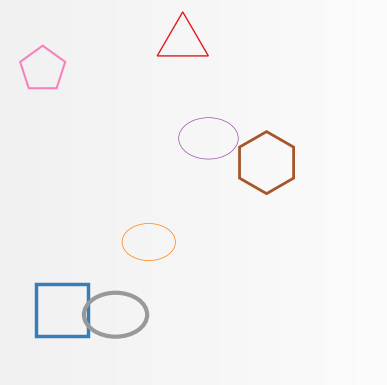[{"shape": "triangle", "thickness": 1, "radius": 0.38, "center": [0.472, 0.893]}, {"shape": "square", "thickness": 2.5, "radius": 0.34, "center": [0.16, 0.195]}, {"shape": "oval", "thickness": 0.5, "radius": 0.38, "center": [0.538, 0.641]}, {"shape": "oval", "thickness": 0.5, "radius": 0.34, "center": [0.384, 0.371]}, {"shape": "hexagon", "thickness": 2, "radius": 0.4, "center": [0.688, 0.578]}, {"shape": "pentagon", "thickness": 1.5, "radius": 0.31, "center": [0.11, 0.82]}, {"shape": "oval", "thickness": 3, "radius": 0.41, "center": [0.298, 0.183]}]